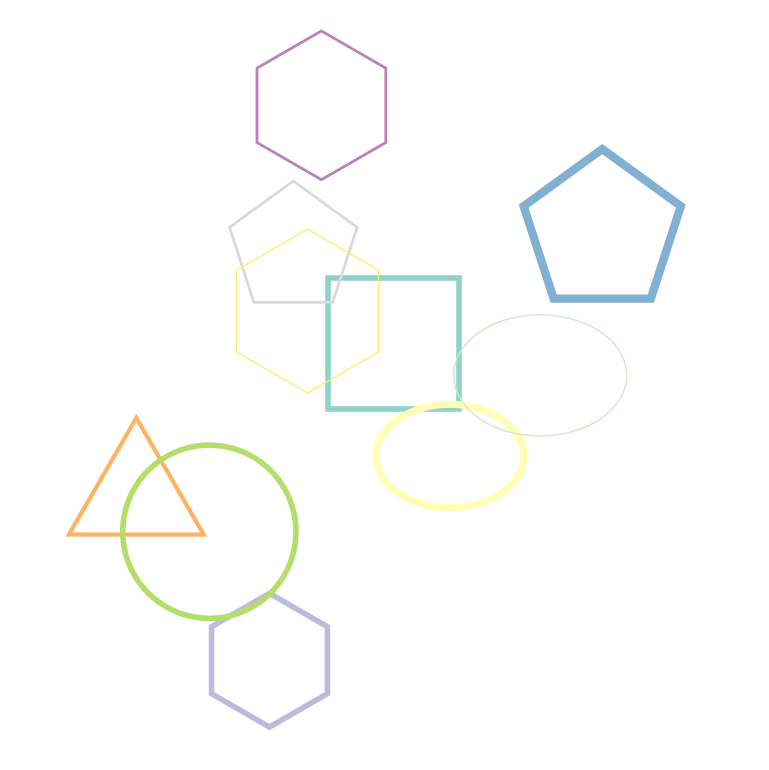[{"shape": "square", "thickness": 2, "radius": 0.43, "center": [0.511, 0.554]}, {"shape": "oval", "thickness": 2.5, "radius": 0.48, "center": [0.584, 0.408]}, {"shape": "hexagon", "thickness": 2, "radius": 0.43, "center": [0.35, 0.143]}, {"shape": "pentagon", "thickness": 3, "radius": 0.54, "center": [0.782, 0.699]}, {"shape": "triangle", "thickness": 1.5, "radius": 0.5, "center": [0.177, 0.356]}, {"shape": "circle", "thickness": 2, "radius": 0.56, "center": [0.272, 0.309]}, {"shape": "pentagon", "thickness": 1, "radius": 0.44, "center": [0.381, 0.678]}, {"shape": "hexagon", "thickness": 1, "radius": 0.48, "center": [0.417, 0.863]}, {"shape": "oval", "thickness": 0.5, "radius": 0.56, "center": [0.702, 0.513]}, {"shape": "hexagon", "thickness": 0.5, "radius": 0.53, "center": [0.399, 0.596]}]